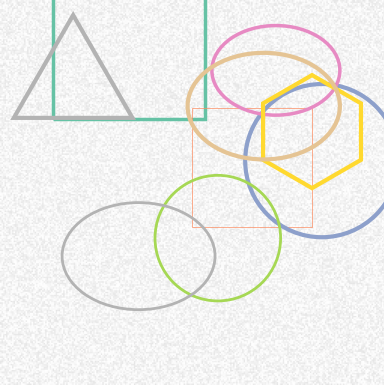[{"shape": "square", "thickness": 2.5, "radius": 0.99, "center": [0.335, 0.888]}, {"shape": "square", "thickness": 0.5, "radius": 0.78, "center": [0.654, 0.565]}, {"shape": "circle", "thickness": 3, "radius": 0.99, "center": [0.836, 0.583]}, {"shape": "oval", "thickness": 2.5, "radius": 0.83, "center": [0.717, 0.817]}, {"shape": "circle", "thickness": 2, "radius": 0.82, "center": [0.566, 0.381]}, {"shape": "hexagon", "thickness": 3, "radius": 0.73, "center": [0.81, 0.658]}, {"shape": "oval", "thickness": 3, "radius": 0.99, "center": [0.685, 0.724]}, {"shape": "oval", "thickness": 2, "radius": 0.99, "center": [0.36, 0.335]}, {"shape": "triangle", "thickness": 3, "radius": 0.89, "center": [0.19, 0.783]}]